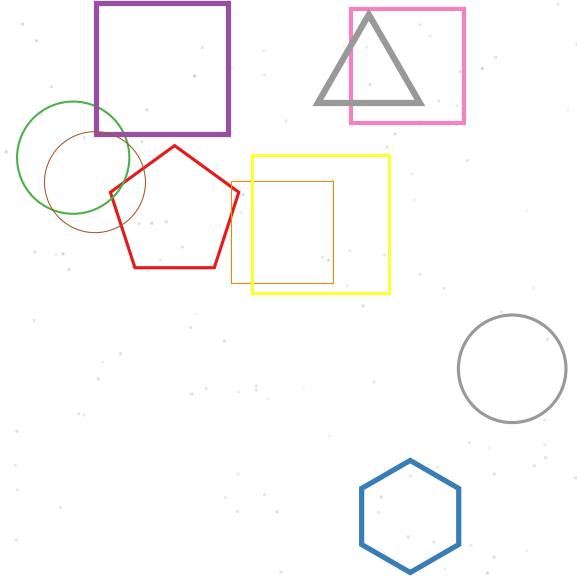[{"shape": "pentagon", "thickness": 1.5, "radius": 0.58, "center": [0.302, 0.63]}, {"shape": "hexagon", "thickness": 2.5, "radius": 0.49, "center": [0.71, 0.105]}, {"shape": "circle", "thickness": 1, "radius": 0.49, "center": [0.127, 0.726]}, {"shape": "square", "thickness": 2.5, "radius": 0.57, "center": [0.281, 0.88]}, {"shape": "square", "thickness": 0.5, "radius": 0.44, "center": [0.488, 0.597]}, {"shape": "square", "thickness": 1.5, "radius": 0.6, "center": [0.555, 0.612]}, {"shape": "circle", "thickness": 0.5, "radius": 0.44, "center": [0.164, 0.684]}, {"shape": "square", "thickness": 2, "radius": 0.49, "center": [0.706, 0.885]}, {"shape": "triangle", "thickness": 3, "radius": 0.51, "center": [0.639, 0.872]}, {"shape": "circle", "thickness": 1.5, "radius": 0.47, "center": [0.887, 0.361]}]